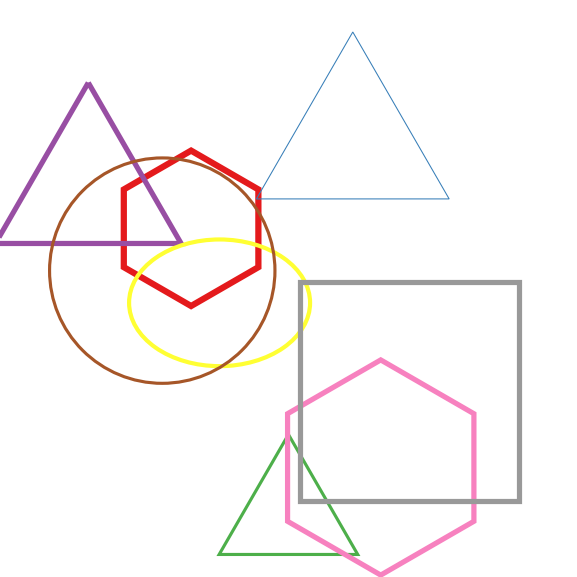[{"shape": "hexagon", "thickness": 3, "radius": 0.67, "center": [0.331, 0.604]}, {"shape": "triangle", "thickness": 0.5, "radius": 0.96, "center": [0.611, 0.751]}, {"shape": "triangle", "thickness": 1.5, "radius": 0.69, "center": [0.499, 0.108]}, {"shape": "triangle", "thickness": 2.5, "radius": 0.93, "center": [0.153, 0.67]}, {"shape": "oval", "thickness": 2, "radius": 0.78, "center": [0.38, 0.475]}, {"shape": "circle", "thickness": 1.5, "radius": 0.98, "center": [0.281, 0.531]}, {"shape": "hexagon", "thickness": 2.5, "radius": 0.93, "center": [0.659, 0.19]}, {"shape": "square", "thickness": 2.5, "radius": 0.95, "center": [0.709, 0.321]}]